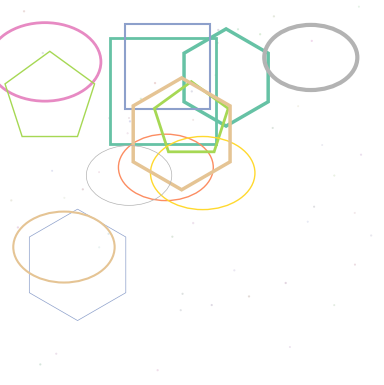[{"shape": "hexagon", "thickness": 2.5, "radius": 0.63, "center": [0.587, 0.799]}, {"shape": "square", "thickness": 2, "radius": 0.69, "center": [0.424, 0.763]}, {"shape": "oval", "thickness": 1, "radius": 0.62, "center": [0.431, 0.565]}, {"shape": "hexagon", "thickness": 0.5, "radius": 0.72, "center": [0.201, 0.312]}, {"shape": "square", "thickness": 1.5, "radius": 0.55, "center": [0.436, 0.828]}, {"shape": "oval", "thickness": 2, "radius": 0.73, "center": [0.116, 0.839]}, {"shape": "pentagon", "thickness": 2, "radius": 0.5, "center": [0.497, 0.687]}, {"shape": "pentagon", "thickness": 1, "radius": 0.61, "center": [0.129, 0.744]}, {"shape": "oval", "thickness": 1, "radius": 0.68, "center": [0.527, 0.551]}, {"shape": "oval", "thickness": 1.5, "radius": 0.66, "center": [0.166, 0.358]}, {"shape": "hexagon", "thickness": 2.5, "radius": 0.73, "center": [0.472, 0.652]}, {"shape": "oval", "thickness": 0.5, "radius": 0.55, "center": [0.335, 0.544]}, {"shape": "oval", "thickness": 3, "radius": 0.6, "center": [0.807, 0.851]}]